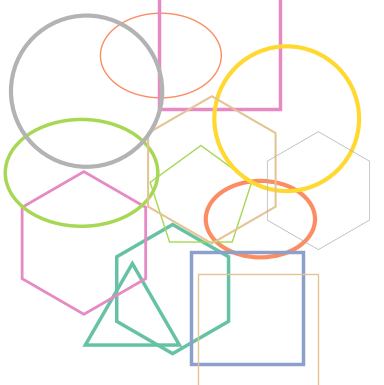[{"shape": "hexagon", "thickness": 2.5, "radius": 0.84, "center": [0.448, 0.249]}, {"shape": "triangle", "thickness": 2.5, "radius": 0.71, "center": [0.344, 0.174]}, {"shape": "oval", "thickness": 3, "radius": 0.71, "center": [0.676, 0.431]}, {"shape": "oval", "thickness": 1, "radius": 0.78, "center": [0.418, 0.856]}, {"shape": "square", "thickness": 2.5, "radius": 0.73, "center": [0.641, 0.2]}, {"shape": "hexagon", "thickness": 2, "radius": 0.93, "center": [0.218, 0.369]}, {"shape": "square", "thickness": 2.5, "radius": 0.79, "center": [0.57, 0.875]}, {"shape": "pentagon", "thickness": 1, "radius": 0.69, "center": [0.522, 0.484]}, {"shape": "oval", "thickness": 2.5, "radius": 0.99, "center": [0.212, 0.551]}, {"shape": "circle", "thickness": 3, "radius": 0.94, "center": [0.745, 0.692]}, {"shape": "hexagon", "thickness": 1.5, "radius": 0.96, "center": [0.55, 0.559]}, {"shape": "square", "thickness": 1, "radius": 0.78, "center": [0.67, 0.132]}, {"shape": "circle", "thickness": 3, "radius": 0.98, "center": [0.225, 0.763]}, {"shape": "hexagon", "thickness": 0.5, "radius": 0.77, "center": [0.827, 0.505]}]